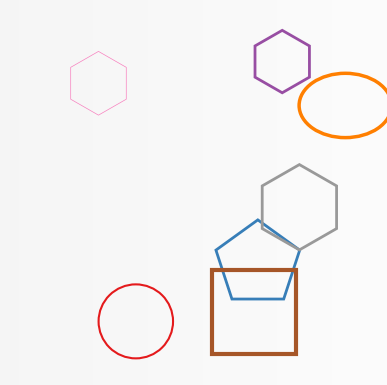[{"shape": "circle", "thickness": 1.5, "radius": 0.48, "center": [0.35, 0.165]}, {"shape": "pentagon", "thickness": 2, "radius": 0.57, "center": [0.665, 0.315]}, {"shape": "hexagon", "thickness": 2, "radius": 0.41, "center": [0.728, 0.84]}, {"shape": "oval", "thickness": 2.5, "radius": 0.6, "center": [0.891, 0.726]}, {"shape": "square", "thickness": 3, "radius": 0.54, "center": [0.656, 0.19]}, {"shape": "hexagon", "thickness": 0.5, "radius": 0.41, "center": [0.254, 0.784]}, {"shape": "hexagon", "thickness": 2, "radius": 0.55, "center": [0.773, 0.462]}]